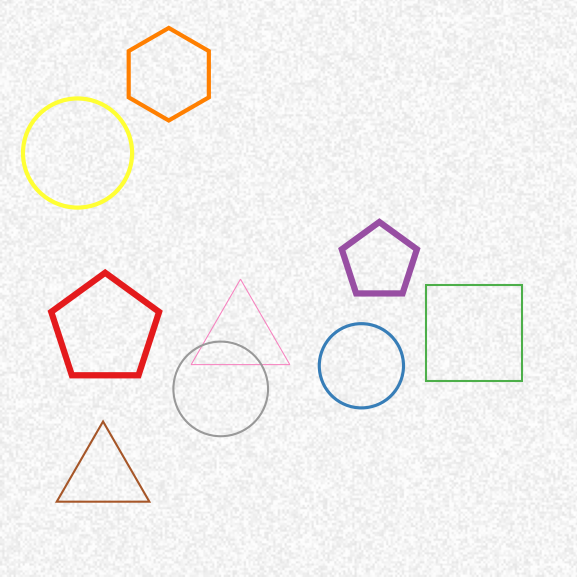[{"shape": "pentagon", "thickness": 3, "radius": 0.49, "center": [0.182, 0.429]}, {"shape": "circle", "thickness": 1.5, "radius": 0.36, "center": [0.626, 0.366]}, {"shape": "square", "thickness": 1, "radius": 0.42, "center": [0.82, 0.423]}, {"shape": "pentagon", "thickness": 3, "radius": 0.34, "center": [0.657, 0.546]}, {"shape": "hexagon", "thickness": 2, "radius": 0.4, "center": [0.292, 0.871]}, {"shape": "circle", "thickness": 2, "radius": 0.47, "center": [0.134, 0.734]}, {"shape": "triangle", "thickness": 1, "radius": 0.46, "center": [0.178, 0.177]}, {"shape": "triangle", "thickness": 0.5, "radius": 0.49, "center": [0.416, 0.417]}, {"shape": "circle", "thickness": 1, "radius": 0.41, "center": [0.382, 0.326]}]